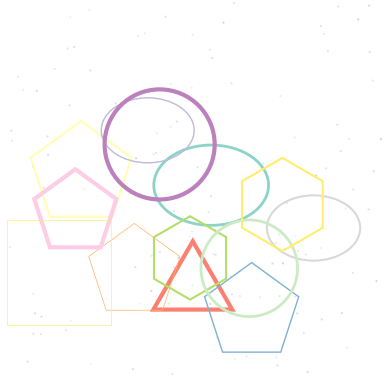[{"shape": "oval", "thickness": 2, "radius": 0.74, "center": [0.548, 0.519]}, {"shape": "pentagon", "thickness": 1.5, "radius": 0.69, "center": [0.211, 0.548]}, {"shape": "oval", "thickness": 1, "radius": 0.6, "center": [0.384, 0.662]}, {"shape": "triangle", "thickness": 3, "radius": 0.59, "center": [0.501, 0.255]}, {"shape": "pentagon", "thickness": 1, "radius": 0.64, "center": [0.654, 0.189]}, {"shape": "pentagon", "thickness": 0.5, "radius": 0.62, "center": [0.349, 0.295]}, {"shape": "hexagon", "thickness": 1.5, "radius": 0.54, "center": [0.494, 0.33]}, {"shape": "pentagon", "thickness": 3, "radius": 0.56, "center": [0.196, 0.448]}, {"shape": "oval", "thickness": 1.5, "radius": 0.61, "center": [0.814, 0.408]}, {"shape": "circle", "thickness": 3, "radius": 0.71, "center": [0.415, 0.625]}, {"shape": "circle", "thickness": 2, "radius": 0.63, "center": [0.647, 0.303]}, {"shape": "square", "thickness": 0.5, "radius": 0.68, "center": [0.153, 0.292]}, {"shape": "hexagon", "thickness": 1.5, "radius": 0.6, "center": [0.734, 0.469]}]